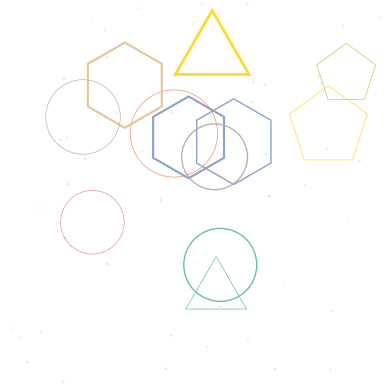[{"shape": "triangle", "thickness": 0.5, "radius": 0.46, "center": [0.561, 0.243]}, {"shape": "circle", "thickness": 1, "radius": 0.47, "center": [0.572, 0.312]}, {"shape": "circle", "thickness": 0.5, "radius": 0.57, "center": [0.452, 0.653]}, {"shape": "hexagon", "thickness": 1, "radius": 0.56, "center": [0.607, 0.632]}, {"shape": "hexagon", "thickness": 1.5, "radius": 0.53, "center": [0.49, 0.643]}, {"shape": "circle", "thickness": 0.5, "radius": 0.41, "center": [0.24, 0.423]}, {"shape": "pentagon", "thickness": 0.5, "radius": 0.4, "center": [0.899, 0.807]}, {"shape": "triangle", "thickness": 2, "radius": 0.55, "center": [0.551, 0.862]}, {"shape": "pentagon", "thickness": 0.5, "radius": 0.53, "center": [0.853, 0.671]}, {"shape": "hexagon", "thickness": 1.5, "radius": 0.55, "center": [0.324, 0.779]}, {"shape": "circle", "thickness": 1, "radius": 0.43, "center": [0.557, 0.593]}, {"shape": "circle", "thickness": 0.5, "radius": 0.48, "center": [0.216, 0.696]}]